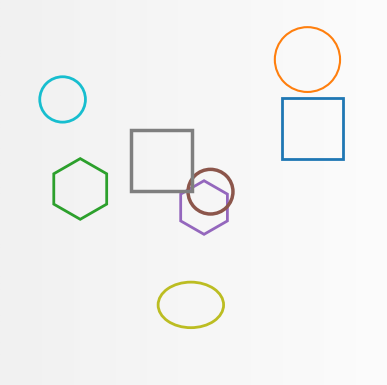[{"shape": "square", "thickness": 2, "radius": 0.4, "center": [0.807, 0.667]}, {"shape": "circle", "thickness": 1.5, "radius": 0.42, "center": [0.793, 0.845]}, {"shape": "hexagon", "thickness": 2, "radius": 0.39, "center": [0.207, 0.509]}, {"shape": "hexagon", "thickness": 2, "radius": 0.35, "center": [0.527, 0.461]}, {"shape": "circle", "thickness": 2.5, "radius": 0.29, "center": [0.543, 0.502]}, {"shape": "square", "thickness": 2.5, "radius": 0.39, "center": [0.417, 0.583]}, {"shape": "oval", "thickness": 2, "radius": 0.42, "center": [0.493, 0.208]}, {"shape": "circle", "thickness": 2, "radius": 0.29, "center": [0.162, 0.742]}]